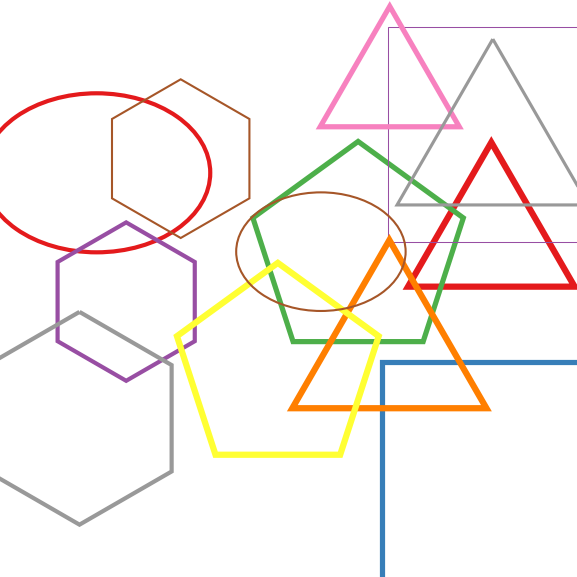[{"shape": "oval", "thickness": 2, "radius": 0.98, "center": [0.167, 0.7]}, {"shape": "triangle", "thickness": 3, "radius": 0.83, "center": [0.851, 0.586]}, {"shape": "square", "thickness": 2.5, "radius": 0.99, "center": [0.858, 0.174]}, {"shape": "pentagon", "thickness": 2.5, "radius": 0.96, "center": [0.62, 0.563]}, {"shape": "square", "thickness": 0.5, "radius": 0.93, "center": [0.857, 0.766]}, {"shape": "hexagon", "thickness": 2, "radius": 0.69, "center": [0.218, 0.477]}, {"shape": "triangle", "thickness": 3, "radius": 0.97, "center": [0.674, 0.389]}, {"shape": "pentagon", "thickness": 3, "radius": 0.92, "center": [0.481, 0.36]}, {"shape": "oval", "thickness": 1, "radius": 0.73, "center": [0.556, 0.563]}, {"shape": "hexagon", "thickness": 1, "radius": 0.69, "center": [0.313, 0.724]}, {"shape": "triangle", "thickness": 2.5, "radius": 0.7, "center": [0.675, 0.849]}, {"shape": "hexagon", "thickness": 2, "radius": 0.92, "center": [0.138, 0.275]}, {"shape": "triangle", "thickness": 1.5, "radius": 0.96, "center": [0.853, 0.74]}]